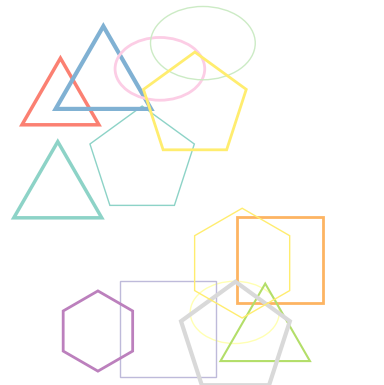[{"shape": "triangle", "thickness": 2.5, "radius": 0.66, "center": [0.15, 0.5]}, {"shape": "pentagon", "thickness": 1, "radius": 0.71, "center": [0.369, 0.582]}, {"shape": "oval", "thickness": 1, "radius": 0.58, "center": [0.61, 0.189]}, {"shape": "square", "thickness": 1, "radius": 0.62, "center": [0.436, 0.145]}, {"shape": "triangle", "thickness": 2.5, "radius": 0.58, "center": [0.157, 0.734]}, {"shape": "triangle", "thickness": 3, "radius": 0.72, "center": [0.268, 0.789]}, {"shape": "square", "thickness": 2, "radius": 0.56, "center": [0.727, 0.326]}, {"shape": "triangle", "thickness": 1.5, "radius": 0.67, "center": [0.689, 0.129]}, {"shape": "oval", "thickness": 2, "radius": 0.58, "center": [0.415, 0.821]}, {"shape": "pentagon", "thickness": 3, "radius": 0.74, "center": [0.612, 0.12]}, {"shape": "hexagon", "thickness": 2, "radius": 0.52, "center": [0.254, 0.14]}, {"shape": "oval", "thickness": 1, "radius": 0.68, "center": [0.527, 0.888]}, {"shape": "pentagon", "thickness": 2, "radius": 0.7, "center": [0.506, 0.724]}, {"shape": "hexagon", "thickness": 1, "radius": 0.71, "center": [0.629, 0.317]}]